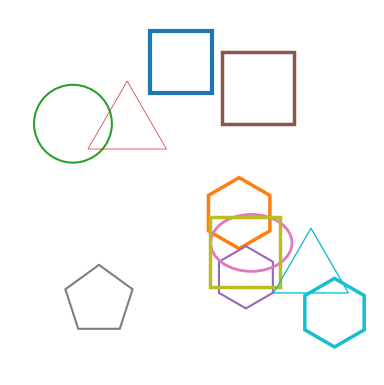[{"shape": "square", "thickness": 3, "radius": 0.4, "center": [0.471, 0.839]}, {"shape": "hexagon", "thickness": 2.5, "radius": 0.46, "center": [0.621, 0.446]}, {"shape": "circle", "thickness": 1.5, "radius": 0.51, "center": [0.19, 0.679]}, {"shape": "triangle", "thickness": 0.5, "radius": 0.59, "center": [0.33, 0.672]}, {"shape": "hexagon", "thickness": 1.5, "radius": 0.4, "center": [0.639, 0.28]}, {"shape": "square", "thickness": 2.5, "radius": 0.47, "center": [0.671, 0.771]}, {"shape": "oval", "thickness": 2, "radius": 0.53, "center": [0.653, 0.369]}, {"shape": "pentagon", "thickness": 1.5, "radius": 0.46, "center": [0.257, 0.22]}, {"shape": "square", "thickness": 2.5, "radius": 0.46, "center": [0.636, 0.346]}, {"shape": "hexagon", "thickness": 2.5, "radius": 0.45, "center": [0.869, 0.188]}, {"shape": "triangle", "thickness": 1, "radius": 0.56, "center": [0.808, 0.295]}]